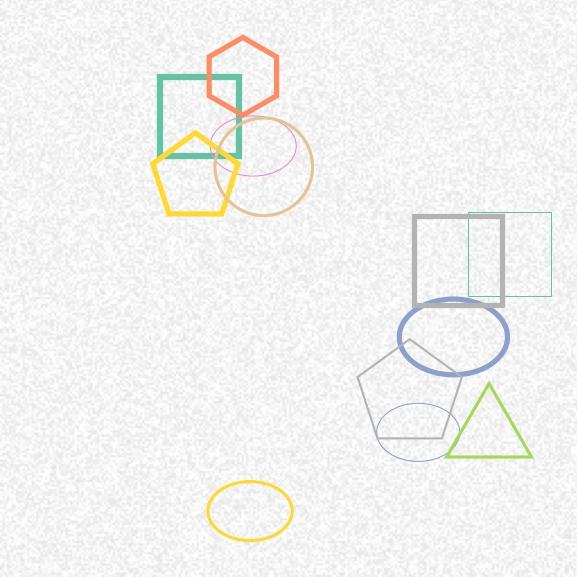[{"shape": "square", "thickness": 0.5, "radius": 0.36, "center": [0.883, 0.559]}, {"shape": "square", "thickness": 3, "radius": 0.34, "center": [0.345, 0.797]}, {"shape": "hexagon", "thickness": 2.5, "radius": 0.34, "center": [0.421, 0.867]}, {"shape": "oval", "thickness": 0.5, "radius": 0.36, "center": [0.724, 0.25]}, {"shape": "oval", "thickness": 2.5, "radius": 0.47, "center": [0.785, 0.416]}, {"shape": "oval", "thickness": 0.5, "radius": 0.37, "center": [0.438, 0.746]}, {"shape": "triangle", "thickness": 1.5, "radius": 0.42, "center": [0.847, 0.25]}, {"shape": "oval", "thickness": 1.5, "radius": 0.37, "center": [0.433, 0.114]}, {"shape": "pentagon", "thickness": 2.5, "radius": 0.39, "center": [0.338, 0.691]}, {"shape": "circle", "thickness": 1.5, "radius": 0.42, "center": [0.457, 0.71]}, {"shape": "pentagon", "thickness": 1, "radius": 0.47, "center": [0.709, 0.317]}, {"shape": "square", "thickness": 2.5, "radius": 0.38, "center": [0.794, 0.548]}]